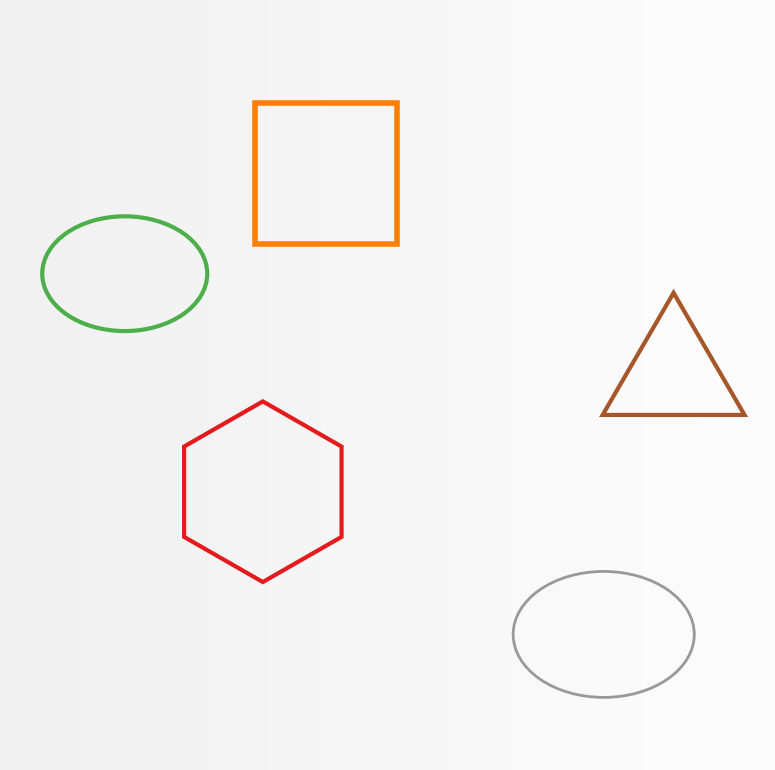[{"shape": "hexagon", "thickness": 1.5, "radius": 0.59, "center": [0.339, 0.361]}, {"shape": "oval", "thickness": 1.5, "radius": 0.53, "center": [0.161, 0.645]}, {"shape": "square", "thickness": 2, "radius": 0.46, "center": [0.42, 0.775]}, {"shape": "triangle", "thickness": 1.5, "radius": 0.53, "center": [0.869, 0.514]}, {"shape": "oval", "thickness": 1, "radius": 0.58, "center": [0.779, 0.176]}]